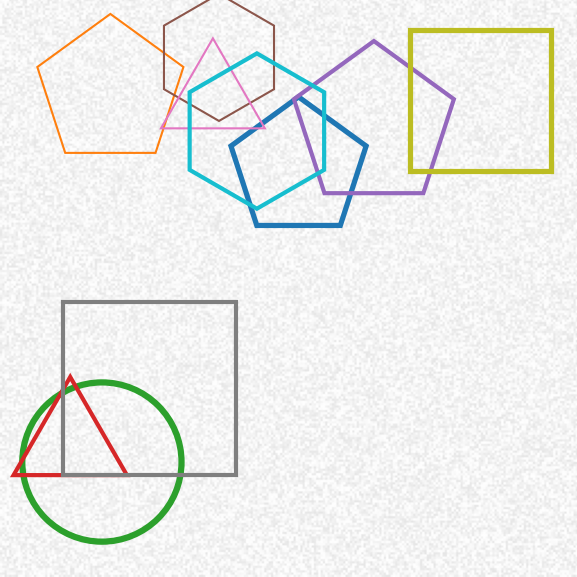[{"shape": "pentagon", "thickness": 2.5, "radius": 0.62, "center": [0.517, 0.708]}, {"shape": "pentagon", "thickness": 1, "radius": 0.67, "center": [0.191, 0.842]}, {"shape": "circle", "thickness": 3, "radius": 0.69, "center": [0.176, 0.199]}, {"shape": "triangle", "thickness": 2, "radius": 0.57, "center": [0.122, 0.233]}, {"shape": "pentagon", "thickness": 2, "radius": 0.73, "center": [0.647, 0.782]}, {"shape": "hexagon", "thickness": 1, "radius": 0.55, "center": [0.379, 0.9]}, {"shape": "triangle", "thickness": 1, "radius": 0.52, "center": [0.369, 0.829]}, {"shape": "square", "thickness": 2, "radius": 0.75, "center": [0.259, 0.327]}, {"shape": "square", "thickness": 2.5, "radius": 0.61, "center": [0.833, 0.825]}, {"shape": "hexagon", "thickness": 2, "radius": 0.67, "center": [0.445, 0.772]}]